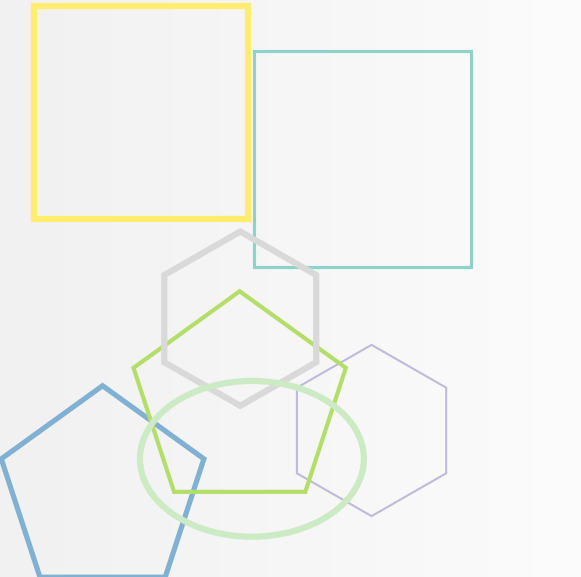[{"shape": "square", "thickness": 1.5, "radius": 0.93, "center": [0.623, 0.724]}, {"shape": "hexagon", "thickness": 1, "radius": 0.74, "center": [0.639, 0.254]}, {"shape": "pentagon", "thickness": 2.5, "radius": 0.92, "center": [0.177, 0.148]}, {"shape": "pentagon", "thickness": 2, "radius": 0.96, "center": [0.412, 0.303]}, {"shape": "hexagon", "thickness": 3, "radius": 0.75, "center": [0.413, 0.447]}, {"shape": "oval", "thickness": 3, "radius": 0.96, "center": [0.433, 0.205]}, {"shape": "square", "thickness": 3, "radius": 0.92, "center": [0.242, 0.804]}]